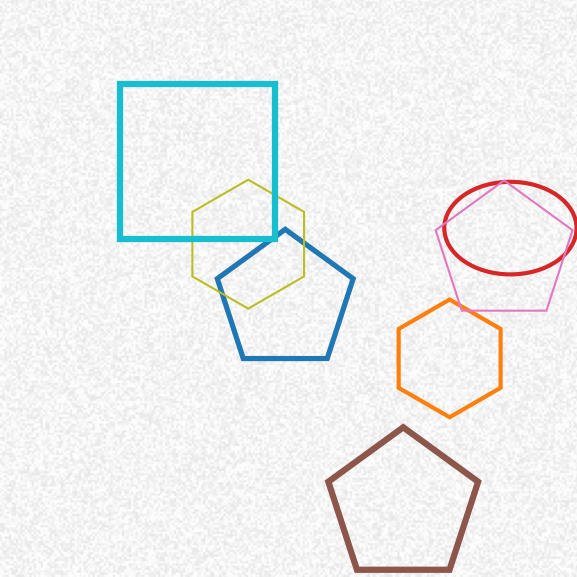[{"shape": "pentagon", "thickness": 2.5, "radius": 0.62, "center": [0.494, 0.478]}, {"shape": "hexagon", "thickness": 2, "radius": 0.51, "center": [0.779, 0.379]}, {"shape": "oval", "thickness": 2, "radius": 0.57, "center": [0.884, 0.604]}, {"shape": "pentagon", "thickness": 3, "radius": 0.68, "center": [0.698, 0.123]}, {"shape": "pentagon", "thickness": 1, "radius": 0.62, "center": [0.873, 0.562]}, {"shape": "hexagon", "thickness": 1, "radius": 0.56, "center": [0.43, 0.576]}, {"shape": "square", "thickness": 3, "radius": 0.67, "center": [0.342, 0.719]}]